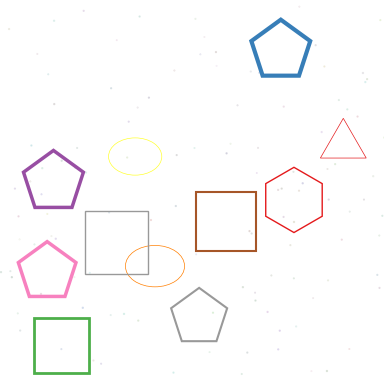[{"shape": "triangle", "thickness": 0.5, "radius": 0.34, "center": [0.892, 0.624]}, {"shape": "hexagon", "thickness": 1, "radius": 0.42, "center": [0.764, 0.481]}, {"shape": "pentagon", "thickness": 3, "radius": 0.4, "center": [0.729, 0.868]}, {"shape": "square", "thickness": 2, "radius": 0.36, "center": [0.16, 0.102]}, {"shape": "pentagon", "thickness": 2.5, "radius": 0.41, "center": [0.139, 0.527]}, {"shape": "oval", "thickness": 0.5, "radius": 0.38, "center": [0.403, 0.309]}, {"shape": "oval", "thickness": 0.5, "radius": 0.35, "center": [0.351, 0.593]}, {"shape": "square", "thickness": 1.5, "radius": 0.38, "center": [0.587, 0.424]}, {"shape": "pentagon", "thickness": 2.5, "radius": 0.39, "center": [0.123, 0.294]}, {"shape": "square", "thickness": 1, "radius": 0.41, "center": [0.302, 0.37]}, {"shape": "pentagon", "thickness": 1.5, "radius": 0.38, "center": [0.517, 0.176]}]